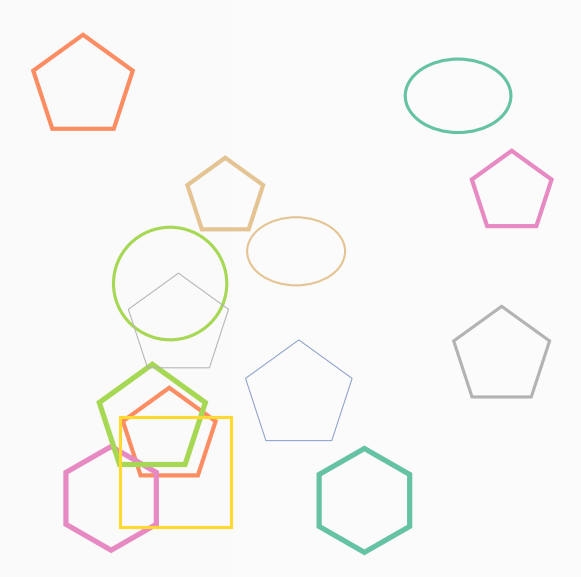[{"shape": "hexagon", "thickness": 2.5, "radius": 0.45, "center": [0.627, 0.133]}, {"shape": "oval", "thickness": 1.5, "radius": 0.45, "center": [0.788, 0.833]}, {"shape": "pentagon", "thickness": 2, "radius": 0.42, "center": [0.291, 0.244]}, {"shape": "pentagon", "thickness": 2, "radius": 0.45, "center": [0.143, 0.849]}, {"shape": "pentagon", "thickness": 0.5, "radius": 0.48, "center": [0.514, 0.314]}, {"shape": "pentagon", "thickness": 2, "radius": 0.36, "center": [0.88, 0.666]}, {"shape": "hexagon", "thickness": 2.5, "radius": 0.45, "center": [0.191, 0.136]}, {"shape": "circle", "thickness": 1.5, "radius": 0.49, "center": [0.293, 0.508]}, {"shape": "pentagon", "thickness": 2.5, "radius": 0.48, "center": [0.262, 0.272]}, {"shape": "square", "thickness": 1.5, "radius": 0.48, "center": [0.302, 0.182]}, {"shape": "pentagon", "thickness": 2, "radius": 0.34, "center": [0.388, 0.657]}, {"shape": "oval", "thickness": 1, "radius": 0.42, "center": [0.509, 0.564]}, {"shape": "pentagon", "thickness": 1.5, "radius": 0.43, "center": [0.863, 0.382]}, {"shape": "pentagon", "thickness": 0.5, "radius": 0.45, "center": [0.307, 0.436]}]